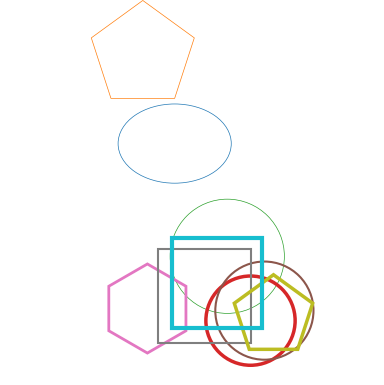[{"shape": "oval", "thickness": 0.5, "radius": 0.73, "center": [0.454, 0.627]}, {"shape": "pentagon", "thickness": 0.5, "radius": 0.7, "center": [0.371, 0.858]}, {"shape": "circle", "thickness": 0.5, "radius": 0.74, "center": [0.59, 0.334]}, {"shape": "circle", "thickness": 2.5, "radius": 0.58, "center": [0.651, 0.167]}, {"shape": "circle", "thickness": 1.5, "radius": 0.64, "center": [0.687, 0.193]}, {"shape": "hexagon", "thickness": 2, "radius": 0.58, "center": [0.383, 0.199]}, {"shape": "square", "thickness": 1.5, "radius": 0.61, "center": [0.531, 0.231]}, {"shape": "pentagon", "thickness": 2.5, "radius": 0.54, "center": [0.71, 0.179]}, {"shape": "square", "thickness": 3, "radius": 0.59, "center": [0.564, 0.266]}]